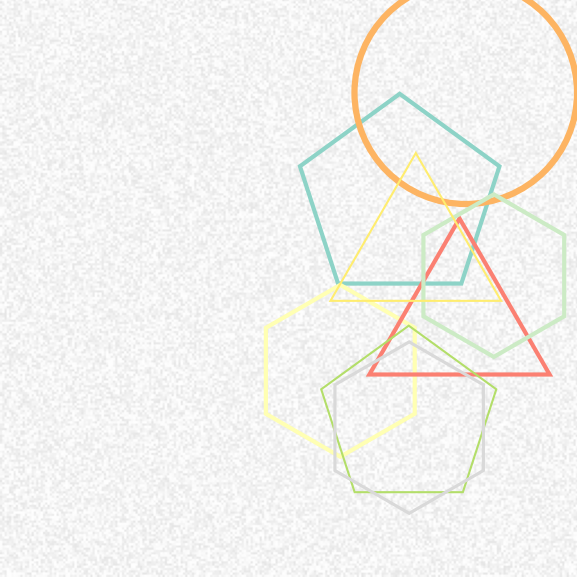[{"shape": "pentagon", "thickness": 2, "radius": 0.91, "center": [0.692, 0.655]}, {"shape": "hexagon", "thickness": 2, "radius": 0.74, "center": [0.589, 0.357]}, {"shape": "triangle", "thickness": 2, "radius": 0.9, "center": [0.796, 0.441]}, {"shape": "circle", "thickness": 3, "radius": 0.96, "center": [0.807, 0.839]}, {"shape": "pentagon", "thickness": 1, "radius": 0.8, "center": [0.708, 0.276]}, {"shape": "hexagon", "thickness": 1.5, "radius": 0.74, "center": [0.709, 0.259]}, {"shape": "hexagon", "thickness": 2, "radius": 0.7, "center": [0.855, 0.522]}, {"shape": "triangle", "thickness": 1, "radius": 0.85, "center": [0.72, 0.564]}]